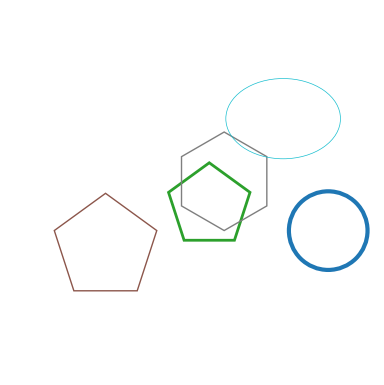[{"shape": "circle", "thickness": 3, "radius": 0.51, "center": [0.853, 0.401]}, {"shape": "pentagon", "thickness": 2, "radius": 0.56, "center": [0.544, 0.466]}, {"shape": "pentagon", "thickness": 1, "radius": 0.7, "center": [0.274, 0.358]}, {"shape": "hexagon", "thickness": 1, "radius": 0.64, "center": [0.582, 0.529]}, {"shape": "oval", "thickness": 0.5, "radius": 0.74, "center": [0.735, 0.692]}]